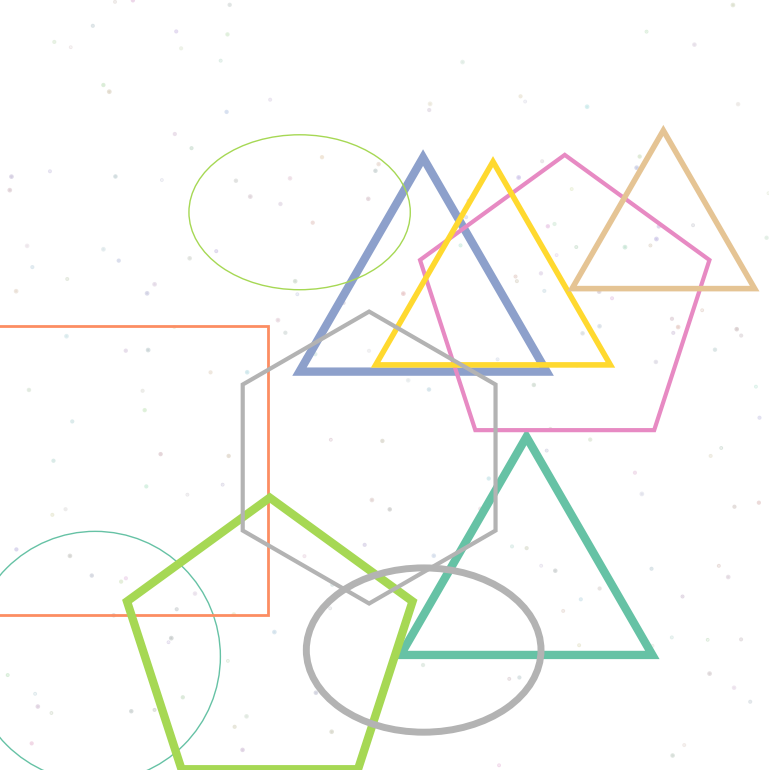[{"shape": "triangle", "thickness": 3, "radius": 0.94, "center": [0.684, 0.244]}, {"shape": "circle", "thickness": 0.5, "radius": 0.81, "center": [0.124, 0.147]}, {"shape": "square", "thickness": 1, "radius": 0.94, "center": [0.159, 0.389]}, {"shape": "triangle", "thickness": 3, "radius": 0.93, "center": [0.549, 0.61]}, {"shape": "pentagon", "thickness": 1.5, "radius": 0.99, "center": [0.733, 0.601]}, {"shape": "oval", "thickness": 0.5, "radius": 0.72, "center": [0.389, 0.724]}, {"shape": "pentagon", "thickness": 3, "radius": 0.97, "center": [0.35, 0.159]}, {"shape": "triangle", "thickness": 2, "radius": 0.88, "center": [0.64, 0.614]}, {"shape": "triangle", "thickness": 2, "radius": 0.68, "center": [0.861, 0.694]}, {"shape": "oval", "thickness": 2.5, "radius": 0.76, "center": [0.55, 0.156]}, {"shape": "hexagon", "thickness": 1.5, "radius": 0.95, "center": [0.479, 0.406]}]